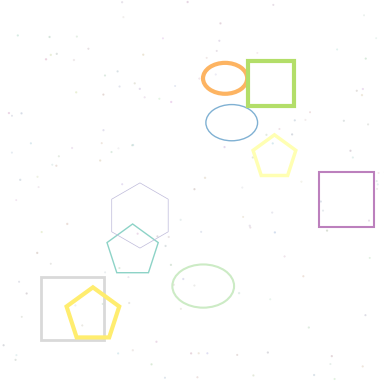[{"shape": "pentagon", "thickness": 1, "radius": 0.35, "center": [0.344, 0.348]}, {"shape": "pentagon", "thickness": 2.5, "radius": 0.29, "center": [0.713, 0.591]}, {"shape": "hexagon", "thickness": 0.5, "radius": 0.42, "center": [0.364, 0.44]}, {"shape": "oval", "thickness": 1, "radius": 0.34, "center": [0.602, 0.681]}, {"shape": "oval", "thickness": 3, "radius": 0.29, "center": [0.585, 0.797]}, {"shape": "square", "thickness": 3, "radius": 0.29, "center": [0.704, 0.782]}, {"shape": "square", "thickness": 2, "radius": 0.41, "center": [0.188, 0.197]}, {"shape": "square", "thickness": 1.5, "radius": 0.35, "center": [0.9, 0.482]}, {"shape": "oval", "thickness": 1.5, "radius": 0.4, "center": [0.528, 0.257]}, {"shape": "pentagon", "thickness": 3, "radius": 0.36, "center": [0.241, 0.182]}]